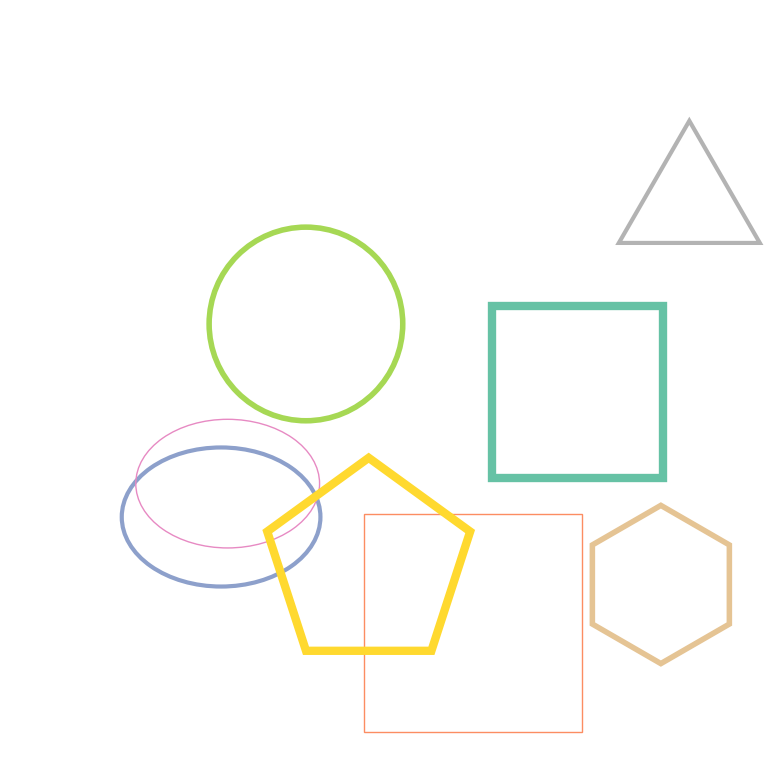[{"shape": "square", "thickness": 3, "radius": 0.56, "center": [0.75, 0.491]}, {"shape": "square", "thickness": 0.5, "radius": 0.71, "center": [0.614, 0.191]}, {"shape": "oval", "thickness": 1.5, "radius": 0.65, "center": [0.287, 0.329]}, {"shape": "oval", "thickness": 0.5, "radius": 0.6, "center": [0.296, 0.372]}, {"shape": "circle", "thickness": 2, "radius": 0.63, "center": [0.397, 0.579]}, {"shape": "pentagon", "thickness": 3, "radius": 0.69, "center": [0.479, 0.267]}, {"shape": "hexagon", "thickness": 2, "radius": 0.51, "center": [0.858, 0.241]}, {"shape": "triangle", "thickness": 1.5, "radius": 0.53, "center": [0.895, 0.737]}]